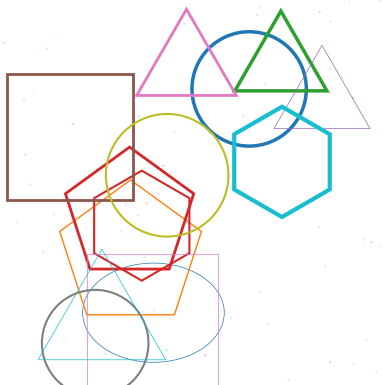[{"shape": "oval", "thickness": 0.5, "radius": 0.92, "center": [0.399, 0.188]}, {"shape": "circle", "thickness": 2.5, "radius": 0.74, "center": [0.647, 0.769]}, {"shape": "pentagon", "thickness": 1, "radius": 0.97, "center": [0.339, 0.339]}, {"shape": "triangle", "thickness": 2.5, "radius": 0.69, "center": [0.73, 0.833]}, {"shape": "hexagon", "thickness": 1.5, "radius": 0.71, "center": [0.368, 0.414]}, {"shape": "pentagon", "thickness": 2, "radius": 0.88, "center": [0.337, 0.443]}, {"shape": "triangle", "thickness": 0.5, "radius": 0.72, "center": [0.836, 0.738]}, {"shape": "square", "thickness": 2, "radius": 0.82, "center": [0.183, 0.645]}, {"shape": "triangle", "thickness": 2, "radius": 0.75, "center": [0.484, 0.827]}, {"shape": "square", "thickness": 0.5, "radius": 0.85, "center": [0.395, 0.171]}, {"shape": "circle", "thickness": 1.5, "radius": 0.69, "center": [0.247, 0.109]}, {"shape": "circle", "thickness": 1.5, "radius": 0.8, "center": [0.434, 0.545]}, {"shape": "hexagon", "thickness": 3, "radius": 0.72, "center": [0.732, 0.58]}, {"shape": "triangle", "thickness": 0.5, "radius": 0.96, "center": [0.265, 0.161]}]